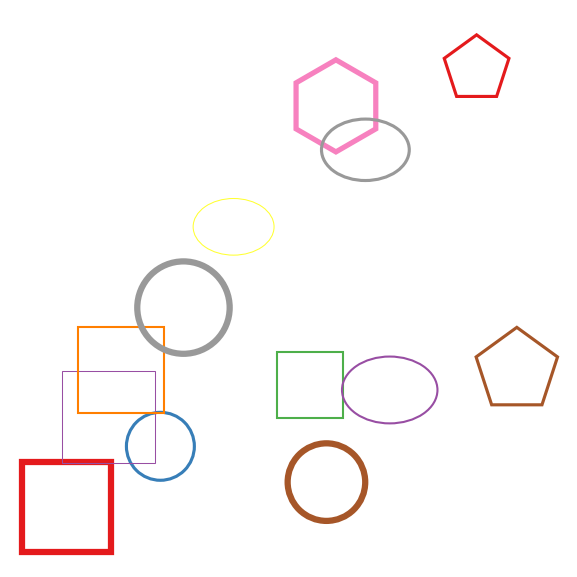[{"shape": "square", "thickness": 3, "radius": 0.39, "center": [0.115, 0.121]}, {"shape": "pentagon", "thickness": 1.5, "radius": 0.29, "center": [0.825, 0.88]}, {"shape": "circle", "thickness": 1.5, "radius": 0.29, "center": [0.278, 0.226]}, {"shape": "square", "thickness": 1, "radius": 0.29, "center": [0.537, 0.332]}, {"shape": "oval", "thickness": 1, "radius": 0.41, "center": [0.675, 0.324]}, {"shape": "square", "thickness": 0.5, "radius": 0.4, "center": [0.188, 0.277]}, {"shape": "square", "thickness": 1, "radius": 0.37, "center": [0.209, 0.358]}, {"shape": "oval", "thickness": 0.5, "radius": 0.35, "center": [0.405, 0.606]}, {"shape": "circle", "thickness": 3, "radius": 0.34, "center": [0.565, 0.164]}, {"shape": "pentagon", "thickness": 1.5, "radius": 0.37, "center": [0.895, 0.358]}, {"shape": "hexagon", "thickness": 2.5, "radius": 0.4, "center": [0.582, 0.816]}, {"shape": "circle", "thickness": 3, "radius": 0.4, "center": [0.318, 0.467]}, {"shape": "oval", "thickness": 1.5, "radius": 0.38, "center": [0.633, 0.74]}]